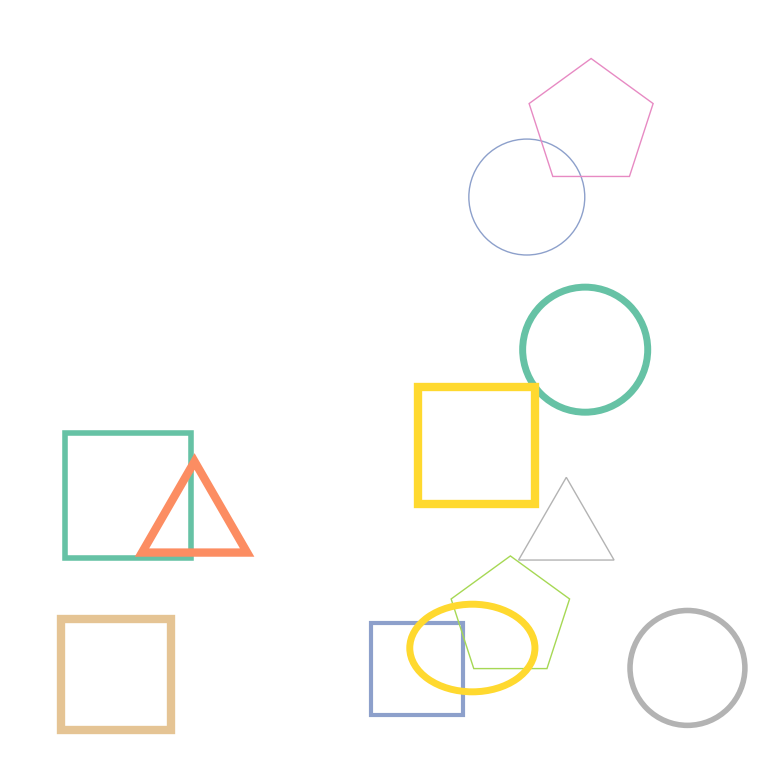[{"shape": "circle", "thickness": 2.5, "radius": 0.41, "center": [0.76, 0.546]}, {"shape": "square", "thickness": 2, "radius": 0.41, "center": [0.166, 0.356]}, {"shape": "triangle", "thickness": 3, "radius": 0.39, "center": [0.253, 0.322]}, {"shape": "square", "thickness": 1.5, "radius": 0.3, "center": [0.542, 0.131]}, {"shape": "circle", "thickness": 0.5, "radius": 0.38, "center": [0.684, 0.744]}, {"shape": "pentagon", "thickness": 0.5, "radius": 0.42, "center": [0.768, 0.839]}, {"shape": "pentagon", "thickness": 0.5, "radius": 0.4, "center": [0.663, 0.197]}, {"shape": "oval", "thickness": 2.5, "radius": 0.41, "center": [0.613, 0.158]}, {"shape": "square", "thickness": 3, "radius": 0.38, "center": [0.618, 0.422]}, {"shape": "square", "thickness": 3, "radius": 0.36, "center": [0.15, 0.124]}, {"shape": "circle", "thickness": 2, "radius": 0.37, "center": [0.893, 0.133]}, {"shape": "triangle", "thickness": 0.5, "radius": 0.36, "center": [0.735, 0.308]}]